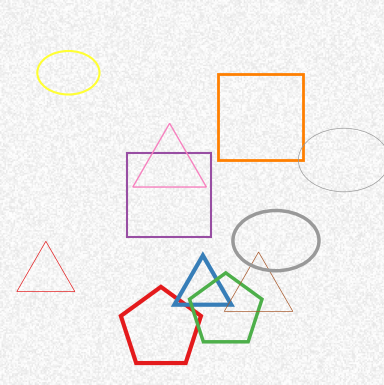[{"shape": "pentagon", "thickness": 3, "radius": 0.55, "center": [0.418, 0.146]}, {"shape": "triangle", "thickness": 0.5, "radius": 0.44, "center": [0.119, 0.286]}, {"shape": "triangle", "thickness": 3, "radius": 0.43, "center": [0.527, 0.251]}, {"shape": "pentagon", "thickness": 2.5, "radius": 0.49, "center": [0.586, 0.192]}, {"shape": "square", "thickness": 1.5, "radius": 0.54, "center": [0.438, 0.493]}, {"shape": "square", "thickness": 2, "radius": 0.56, "center": [0.676, 0.696]}, {"shape": "oval", "thickness": 1.5, "radius": 0.4, "center": [0.178, 0.811]}, {"shape": "triangle", "thickness": 0.5, "radius": 0.51, "center": [0.672, 0.243]}, {"shape": "triangle", "thickness": 1, "radius": 0.55, "center": [0.441, 0.569]}, {"shape": "oval", "thickness": 2.5, "radius": 0.56, "center": [0.717, 0.375]}, {"shape": "oval", "thickness": 0.5, "radius": 0.59, "center": [0.893, 0.584]}]